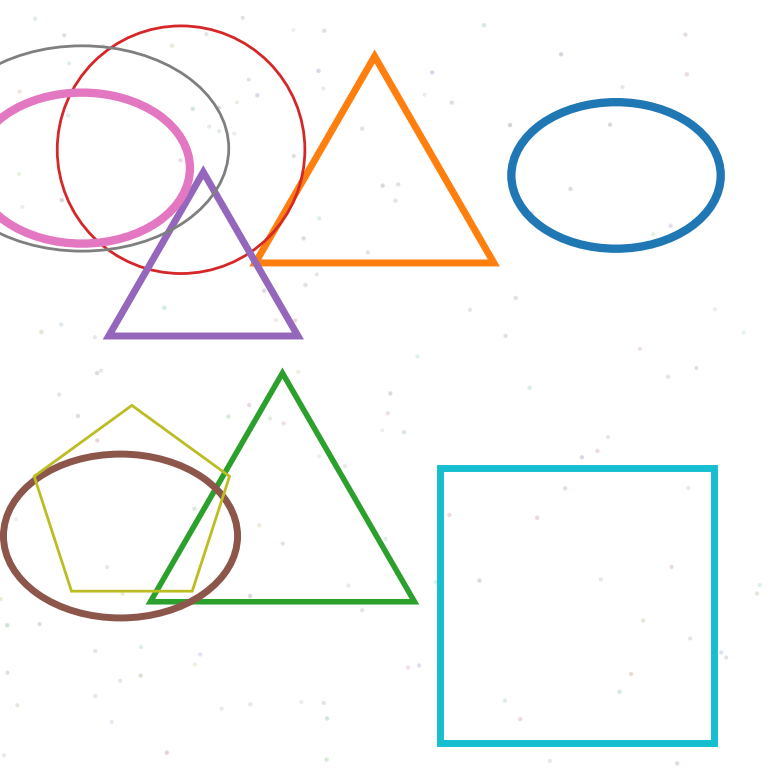[{"shape": "oval", "thickness": 3, "radius": 0.68, "center": [0.8, 0.772]}, {"shape": "triangle", "thickness": 2.5, "radius": 0.89, "center": [0.487, 0.748]}, {"shape": "triangle", "thickness": 2, "radius": 0.99, "center": [0.367, 0.318]}, {"shape": "circle", "thickness": 1, "radius": 0.8, "center": [0.235, 0.806]}, {"shape": "triangle", "thickness": 2.5, "radius": 0.71, "center": [0.264, 0.635]}, {"shape": "oval", "thickness": 2.5, "radius": 0.76, "center": [0.157, 0.304]}, {"shape": "oval", "thickness": 3, "radius": 0.7, "center": [0.107, 0.782]}, {"shape": "oval", "thickness": 1, "radius": 0.95, "center": [0.107, 0.807]}, {"shape": "pentagon", "thickness": 1, "radius": 0.67, "center": [0.171, 0.34]}, {"shape": "square", "thickness": 2.5, "radius": 0.89, "center": [0.749, 0.214]}]